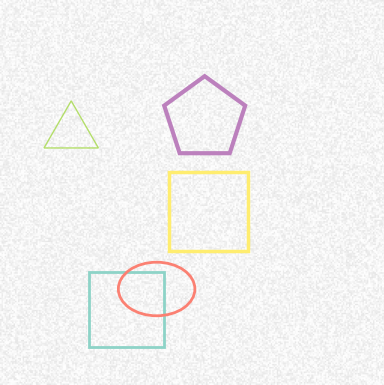[{"shape": "square", "thickness": 2, "radius": 0.49, "center": [0.33, 0.197]}, {"shape": "oval", "thickness": 2, "radius": 0.5, "center": [0.407, 0.249]}, {"shape": "triangle", "thickness": 1, "radius": 0.41, "center": [0.185, 0.656]}, {"shape": "pentagon", "thickness": 3, "radius": 0.55, "center": [0.532, 0.692]}, {"shape": "square", "thickness": 2.5, "radius": 0.51, "center": [0.542, 0.451]}]